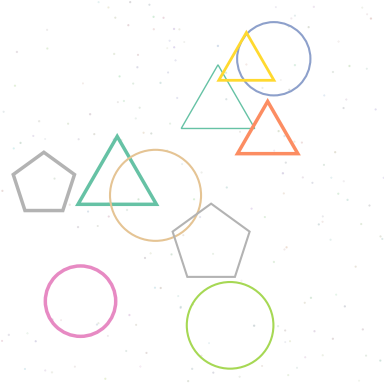[{"shape": "triangle", "thickness": 1, "radius": 0.55, "center": [0.566, 0.721]}, {"shape": "triangle", "thickness": 2.5, "radius": 0.59, "center": [0.304, 0.528]}, {"shape": "triangle", "thickness": 2.5, "radius": 0.45, "center": [0.695, 0.646]}, {"shape": "circle", "thickness": 1.5, "radius": 0.48, "center": [0.711, 0.847]}, {"shape": "circle", "thickness": 2.5, "radius": 0.46, "center": [0.209, 0.218]}, {"shape": "circle", "thickness": 1.5, "radius": 0.56, "center": [0.598, 0.155]}, {"shape": "triangle", "thickness": 2, "radius": 0.41, "center": [0.64, 0.833]}, {"shape": "circle", "thickness": 1.5, "radius": 0.59, "center": [0.404, 0.493]}, {"shape": "pentagon", "thickness": 1.5, "radius": 0.53, "center": [0.548, 0.366]}, {"shape": "pentagon", "thickness": 2.5, "radius": 0.42, "center": [0.114, 0.521]}]